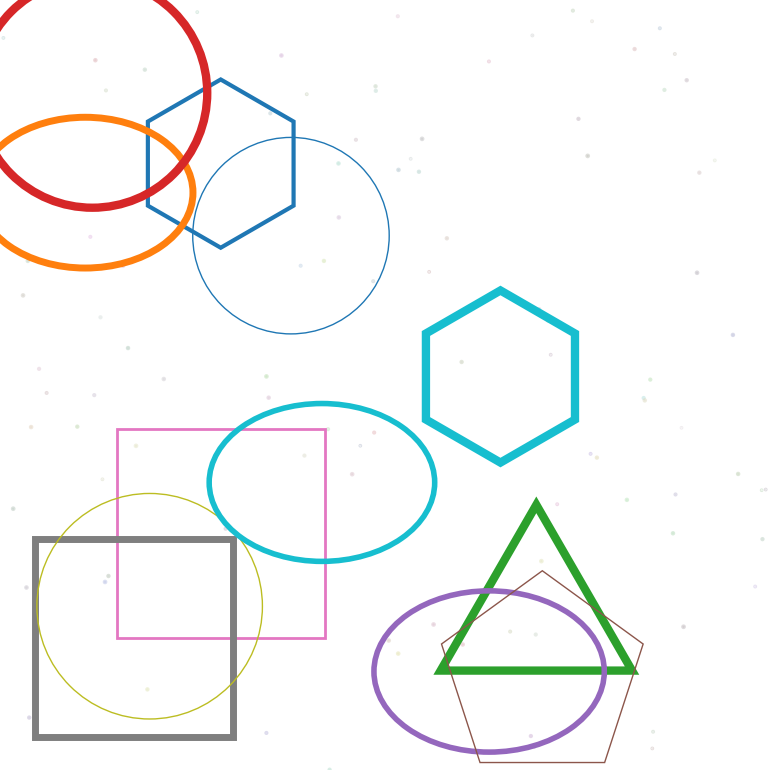[{"shape": "hexagon", "thickness": 1.5, "radius": 0.55, "center": [0.287, 0.788]}, {"shape": "circle", "thickness": 0.5, "radius": 0.64, "center": [0.378, 0.694]}, {"shape": "oval", "thickness": 2.5, "radius": 0.7, "center": [0.111, 0.75]}, {"shape": "triangle", "thickness": 3, "radius": 0.72, "center": [0.697, 0.201]}, {"shape": "circle", "thickness": 3, "radius": 0.75, "center": [0.12, 0.879]}, {"shape": "oval", "thickness": 2, "radius": 0.75, "center": [0.635, 0.128]}, {"shape": "pentagon", "thickness": 0.5, "radius": 0.69, "center": [0.704, 0.121]}, {"shape": "square", "thickness": 1, "radius": 0.68, "center": [0.287, 0.307]}, {"shape": "square", "thickness": 2.5, "radius": 0.64, "center": [0.174, 0.171]}, {"shape": "circle", "thickness": 0.5, "radius": 0.73, "center": [0.194, 0.213]}, {"shape": "hexagon", "thickness": 3, "radius": 0.56, "center": [0.65, 0.511]}, {"shape": "oval", "thickness": 2, "radius": 0.73, "center": [0.418, 0.373]}]